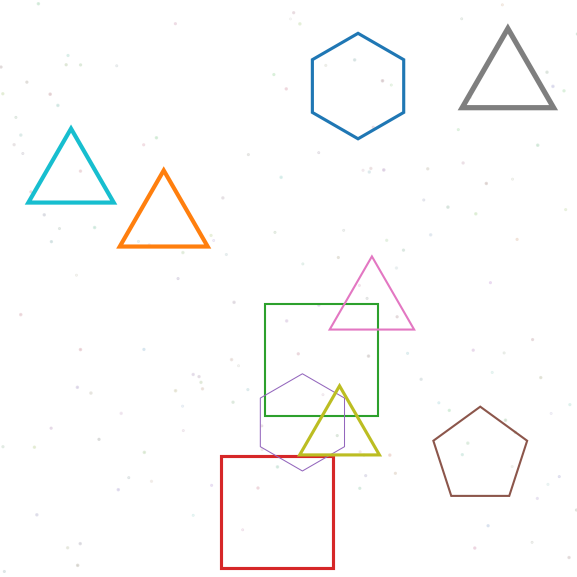[{"shape": "hexagon", "thickness": 1.5, "radius": 0.46, "center": [0.62, 0.85]}, {"shape": "triangle", "thickness": 2, "radius": 0.44, "center": [0.284, 0.616]}, {"shape": "square", "thickness": 1, "radius": 0.49, "center": [0.556, 0.376]}, {"shape": "square", "thickness": 1.5, "radius": 0.49, "center": [0.48, 0.113]}, {"shape": "hexagon", "thickness": 0.5, "radius": 0.42, "center": [0.524, 0.268]}, {"shape": "pentagon", "thickness": 1, "radius": 0.43, "center": [0.832, 0.21]}, {"shape": "triangle", "thickness": 1, "radius": 0.42, "center": [0.644, 0.471]}, {"shape": "triangle", "thickness": 2.5, "radius": 0.46, "center": [0.879, 0.858]}, {"shape": "triangle", "thickness": 1.5, "radius": 0.4, "center": [0.588, 0.251]}, {"shape": "triangle", "thickness": 2, "radius": 0.43, "center": [0.123, 0.691]}]